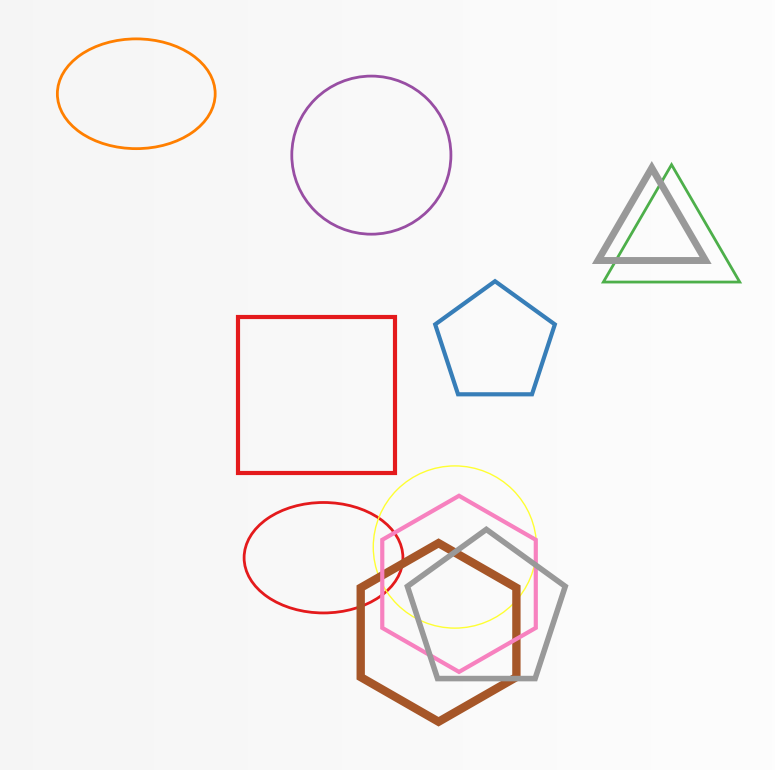[{"shape": "square", "thickness": 1.5, "radius": 0.51, "center": [0.408, 0.487]}, {"shape": "oval", "thickness": 1, "radius": 0.51, "center": [0.417, 0.276]}, {"shape": "pentagon", "thickness": 1.5, "radius": 0.41, "center": [0.639, 0.554]}, {"shape": "triangle", "thickness": 1, "radius": 0.51, "center": [0.867, 0.685]}, {"shape": "circle", "thickness": 1, "radius": 0.51, "center": [0.479, 0.799]}, {"shape": "oval", "thickness": 1, "radius": 0.51, "center": [0.176, 0.878]}, {"shape": "circle", "thickness": 0.5, "radius": 0.53, "center": [0.587, 0.29]}, {"shape": "hexagon", "thickness": 3, "radius": 0.58, "center": [0.566, 0.179]}, {"shape": "hexagon", "thickness": 1.5, "radius": 0.57, "center": [0.592, 0.242]}, {"shape": "triangle", "thickness": 2.5, "radius": 0.4, "center": [0.841, 0.702]}, {"shape": "pentagon", "thickness": 2, "radius": 0.54, "center": [0.628, 0.205]}]